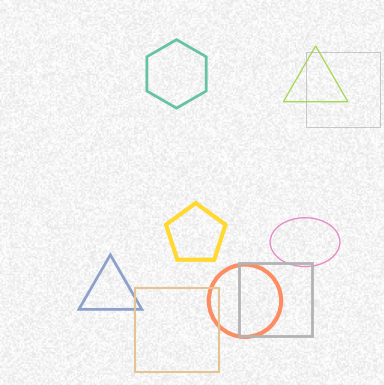[{"shape": "hexagon", "thickness": 2, "radius": 0.44, "center": [0.459, 0.808]}, {"shape": "circle", "thickness": 3, "radius": 0.47, "center": [0.636, 0.219]}, {"shape": "triangle", "thickness": 2, "radius": 0.47, "center": [0.287, 0.244]}, {"shape": "oval", "thickness": 1, "radius": 0.45, "center": [0.792, 0.371]}, {"shape": "triangle", "thickness": 1, "radius": 0.48, "center": [0.82, 0.784]}, {"shape": "pentagon", "thickness": 3, "radius": 0.41, "center": [0.508, 0.391]}, {"shape": "square", "thickness": 1.5, "radius": 0.55, "center": [0.46, 0.143]}, {"shape": "square", "thickness": 0.5, "radius": 0.49, "center": [0.891, 0.768]}, {"shape": "square", "thickness": 2, "radius": 0.47, "center": [0.716, 0.222]}]